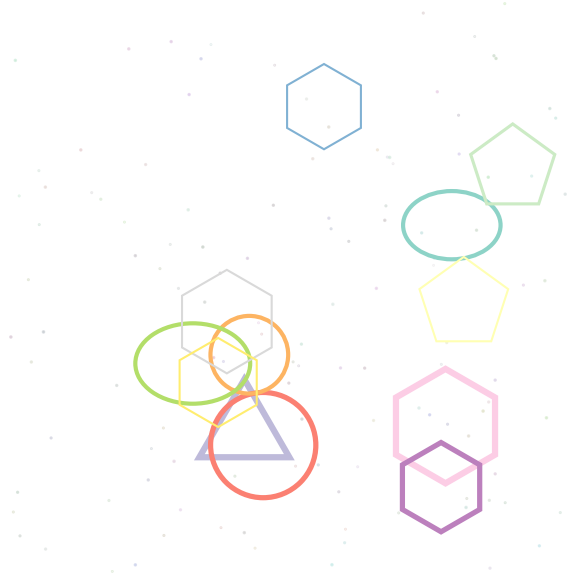[{"shape": "oval", "thickness": 2, "radius": 0.42, "center": [0.782, 0.609]}, {"shape": "pentagon", "thickness": 1, "radius": 0.4, "center": [0.803, 0.474]}, {"shape": "triangle", "thickness": 3, "radius": 0.45, "center": [0.423, 0.252]}, {"shape": "circle", "thickness": 2.5, "radius": 0.46, "center": [0.456, 0.228]}, {"shape": "hexagon", "thickness": 1, "radius": 0.37, "center": [0.561, 0.814]}, {"shape": "circle", "thickness": 2, "radius": 0.34, "center": [0.432, 0.385]}, {"shape": "oval", "thickness": 2, "radius": 0.5, "center": [0.334, 0.37]}, {"shape": "hexagon", "thickness": 3, "radius": 0.5, "center": [0.771, 0.261]}, {"shape": "hexagon", "thickness": 1, "radius": 0.45, "center": [0.393, 0.442]}, {"shape": "hexagon", "thickness": 2.5, "radius": 0.39, "center": [0.764, 0.156]}, {"shape": "pentagon", "thickness": 1.5, "radius": 0.38, "center": [0.888, 0.708]}, {"shape": "hexagon", "thickness": 1, "radius": 0.39, "center": [0.378, 0.337]}]